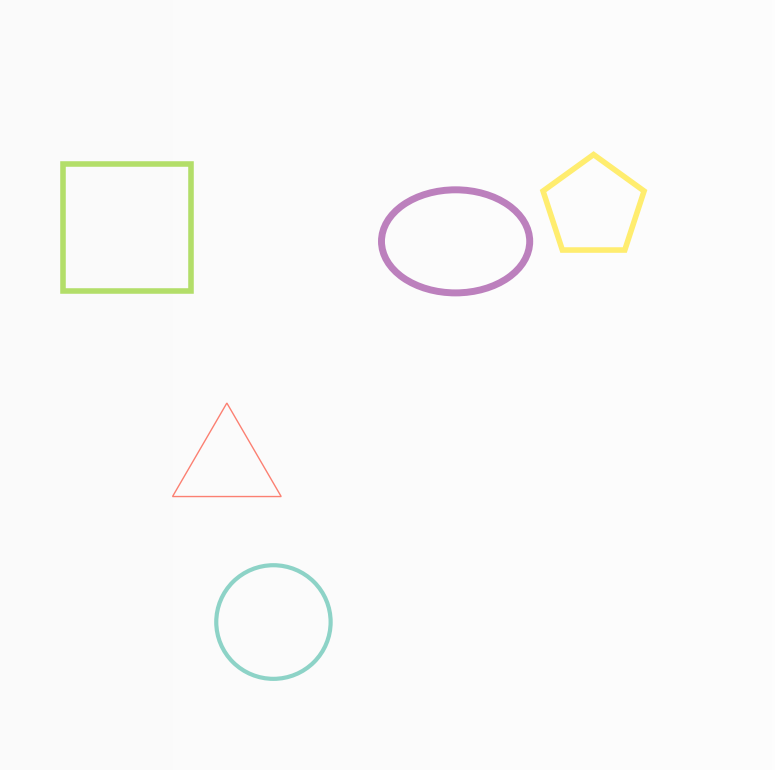[{"shape": "circle", "thickness": 1.5, "radius": 0.37, "center": [0.353, 0.192]}, {"shape": "triangle", "thickness": 0.5, "radius": 0.4, "center": [0.293, 0.396]}, {"shape": "square", "thickness": 2, "radius": 0.41, "center": [0.164, 0.705]}, {"shape": "oval", "thickness": 2.5, "radius": 0.48, "center": [0.588, 0.687]}, {"shape": "pentagon", "thickness": 2, "radius": 0.34, "center": [0.766, 0.731]}]